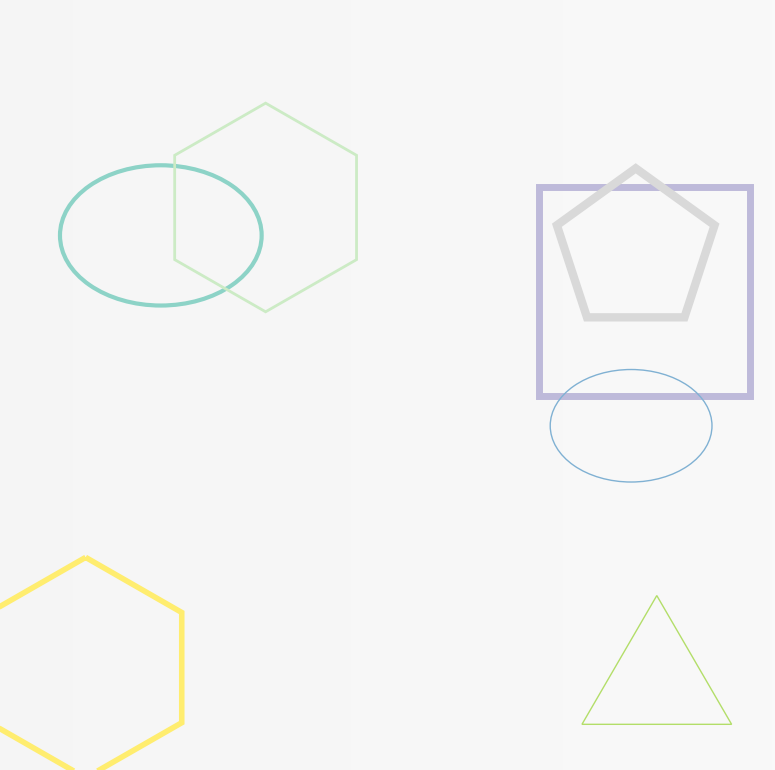[{"shape": "oval", "thickness": 1.5, "radius": 0.65, "center": [0.208, 0.694]}, {"shape": "square", "thickness": 2.5, "radius": 0.68, "center": [0.832, 0.621]}, {"shape": "oval", "thickness": 0.5, "radius": 0.52, "center": [0.814, 0.447]}, {"shape": "triangle", "thickness": 0.5, "radius": 0.56, "center": [0.847, 0.115]}, {"shape": "pentagon", "thickness": 3, "radius": 0.53, "center": [0.82, 0.674]}, {"shape": "hexagon", "thickness": 1, "radius": 0.68, "center": [0.343, 0.731]}, {"shape": "hexagon", "thickness": 2, "radius": 0.72, "center": [0.111, 0.133]}]